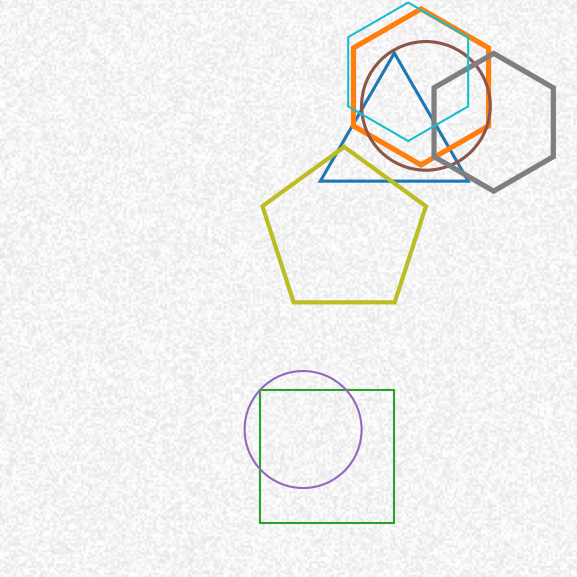[{"shape": "triangle", "thickness": 1.5, "radius": 0.74, "center": [0.683, 0.759]}, {"shape": "hexagon", "thickness": 2.5, "radius": 0.68, "center": [0.729, 0.849]}, {"shape": "square", "thickness": 1, "radius": 0.58, "center": [0.566, 0.209]}, {"shape": "circle", "thickness": 1, "radius": 0.51, "center": [0.525, 0.255]}, {"shape": "circle", "thickness": 1.5, "radius": 0.56, "center": [0.738, 0.816]}, {"shape": "hexagon", "thickness": 2.5, "radius": 0.6, "center": [0.855, 0.787]}, {"shape": "pentagon", "thickness": 2, "radius": 0.74, "center": [0.596, 0.596]}, {"shape": "hexagon", "thickness": 1, "radius": 0.6, "center": [0.707, 0.875]}]